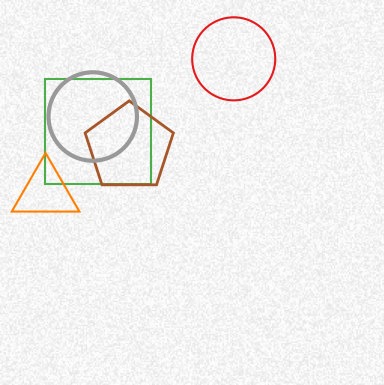[{"shape": "circle", "thickness": 1.5, "radius": 0.54, "center": [0.607, 0.847]}, {"shape": "square", "thickness": 1.5, "radius": 0.69, "center": [0.254, 0.658]}, {"shape": "triangle", "thickness": 1.5, "radius": 0.51, "center": [0.118, 0.501]}, {"shape": "pentagon", "thickness": 2, "radius": 0.6, "center": [0.336, 0.617]}, {"shape": "circle", "thickness": 3, "radius": 0.57, "center": [0.241, 0.697]}]